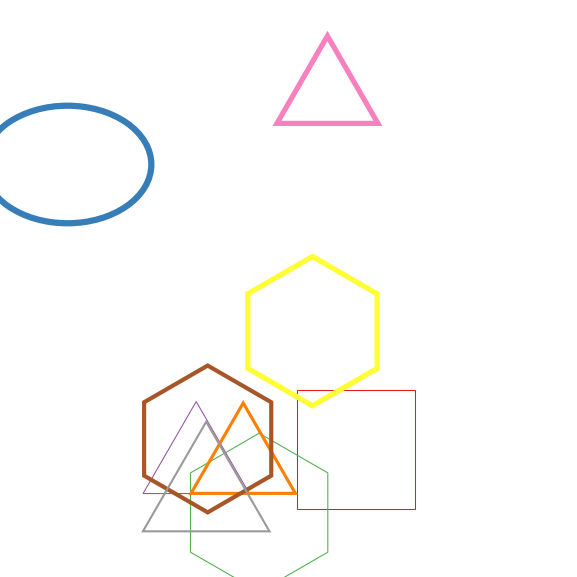[{"shape": "square", "thickness": 0.5, "radius": 0.51, "center": [0.617, 0.221]}, {"shape": "oval", "thickness": 3, "radius": 0.73, "center": [0.117, 0.714]}, {"shape": "hexagon", "thickness": 0.5, "radius": 0.69, "center": [0.449, 0.112]}, {"shape": "triangle", "thickness": 0.5, "radius": 0.53, "center": [0.34, 0.198]}, {"shape": "triangle", "thickness": 1.5, "radius": 0.52, "center": [0.421, 0.197]}, {"shape": "hexagon", "thickness": 2.5, "radius": 0.65, "center": [0.541, 0.426]}, {"shape": "hexagon", "thickness": 2, "radius": 0.64, "center": [0.36, 0.239]}, {"shape": "triangle", "thickness": 2.5, "radius": 0.5, "center": [0.567, 0.836]}, {"shape": "triangle", "thickness": 1, "radius": 0.63, "center": [0.357, 0.142]}]